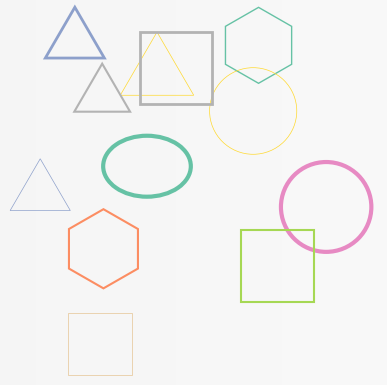[{"shape": "oval", "thickness": 3, "radius": 0.57, "center": [0.379, 0.568]}, {"shape": "hexagon", "thickness": 1, "radius": 0.49, "center": [0.667, 0.882]}, {"shape": "hexagon", "thickness": 1.5, "radius": 0.51, "center": [0.267, 0.354]}, {"shape": "triangle", "thickness": 2, "radius": 0.44, "center": [0.193, 0.893]}, {"shape": "triangle", "thickness": 0.5, "radius": 0.45, "center": [0.104, 0.498]}, {"shape": "circle", "thickness": 3, "radius": 0.58, "center": [0.842, 0.462]}, {"shape": "square", "thickness": 1.5, "radius": 0.47, "center": [0.717, 0.309]}, {"shape": "circle", "thickness": 0.5, "radius": 0.56, "center": [0.653, 0.712]}, {"shape": "triangle", "thickness": 0.5, "radius": 0.55, "center": [0.405, 0.807]}, {"shape": "square", "thickness": 0.5, "radius": 0.41, "center": [0.258, 0.106]}, {"shape": "triangle", "thickness": 1.5, "radius": 0.42, "center": [0.264, 0.751]}, {"shape": "square", "thickness": 2, "radius": 0.47, "center": [0.454, 0.823]}]